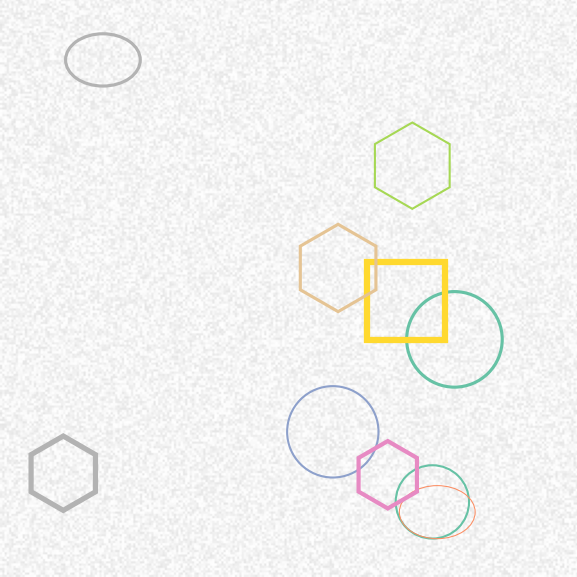[{"shape": "circle", "thickness": 1.5, "radius": 0.41, "center": [0.787, 0.411]}, {"shape": "circle", "thickness": 1, "radius": 0.32, "center": [0.749, 0.13]}, {"shape": "oval", "thickness": 0.5, "radius": 0.33, "center": [0.757, 0.112]}, {"shape": "circle", "thickness": 1, "radius": 0.4, "center": [0.576, 0.251]}, {"shape": "hexagon", "thickness": 2, "radius": 0.29, "center": [0.671, 0.177]}, {"shape": "hexagon", "thickness": 1, "radius": 0.37, "center": [0.714, 0.712]}, {"shape": "square", "thickness": 3, "radius": 0.34, "center": [0.702, 0.477]}, {"shape": "hexagon", "thickness": 1.5, "radius": 0.38, "center": [0.585, 0.535]}, {"shape": "oval", "thickness": 1.5, "radius": 0.32, "center": [0.178, 0.895]}, {"shape": "hexagon", "thickness": 2.5, "radius": 0.32, "center": [0.11, 0.18]}]